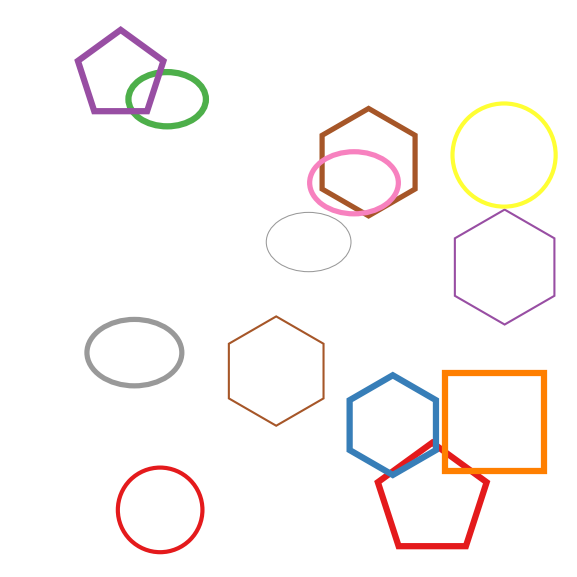[{"shape": "pentagon", "thickness": 3, "radius": 0.5, "center": [0.748, 0.133]}, {"shape": "circle", "thickness": 2, "radius": 0.37, "center": [0.277, 0.116]}, {"shape": "hexagon", "thickness": 3, "radius": 0.43, "center": [0.68, 0.263]}, {"shape": "oval", "thickness": 3, "radius": 0.34, "center": [0.289, 0.827]}, {"shape": "hexagon", "thickness": 1, "radius": 0.5, "center": [0.874, 0.537]}, {"shape": "pentagon", "thickness": 3, "radius": 0.39, "center": [0.209, 0.87]}, {"shape": "square", "thickness": 3, "radius": 0.43, "center": [0.856, 0.268]}, {"shape": "circle", "thickness": 2, "radius": 0.45, "center": [0.873, 0.731]}, {"shape": "hexagon", "thickness": 2.5, "radius": 0.46, "center": [0.638, 0.718]}, {"shape": "hexagon", "thickness": 1, "radius": 0.47, "center": [0.478, 0.357]}, {"shape": "oval", "thickness": 2.5, "radius": 0.38, "center": [0.613, 0.683]}, {"shape": "oval", "thickness": 0.5, "radius": 0.37, "center": [0.534, 0.58]}, {"shape": "oval", "thickness": 2.5, "radius": 0.41, "center": [0.233, 0.389]}]